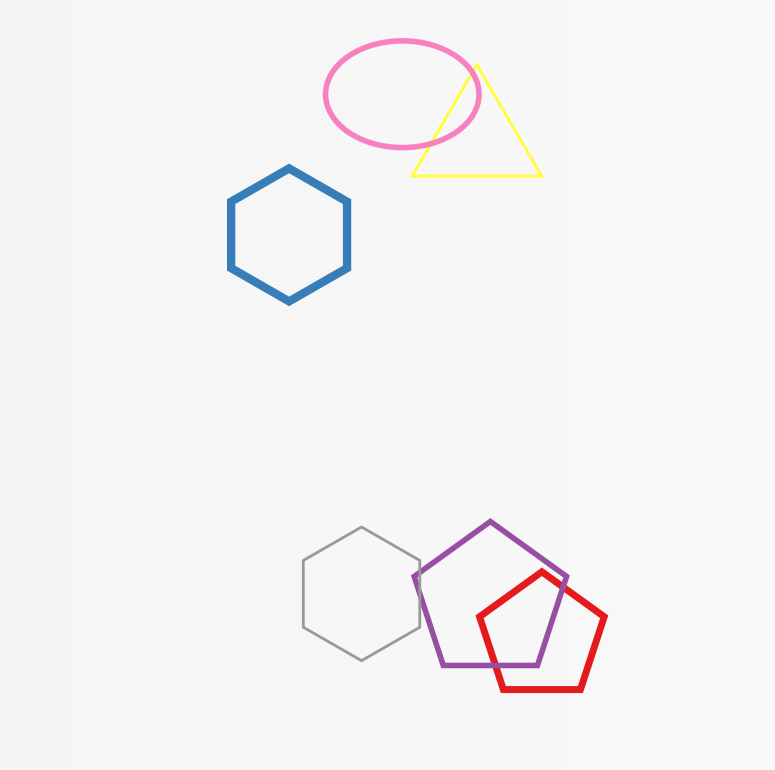[{"shape": "pentagon", "thickness": 2.5, "radius": 0.42, "center": [0.699, 0.173]}, {"shape": "hexagon", "thickness": 3, "radius": 0.43, "center": [0.373, 0.695]}, {"shape": "pentagon", "thickness": 2, "radius": 0.52, "center": [0.633, 0.219]}, {"shape": "triangle", "thickness": 1, "radius": 0.48, "center": [0.615, 0.82]}, {"shape": "oval", "thickness": 2, "radius": 0.49, "center": [0.519, 0.878]}, {"shape": "hexagon", "thickness": 1, "radius": 0.43, "center": [0.467, 0.229]}]